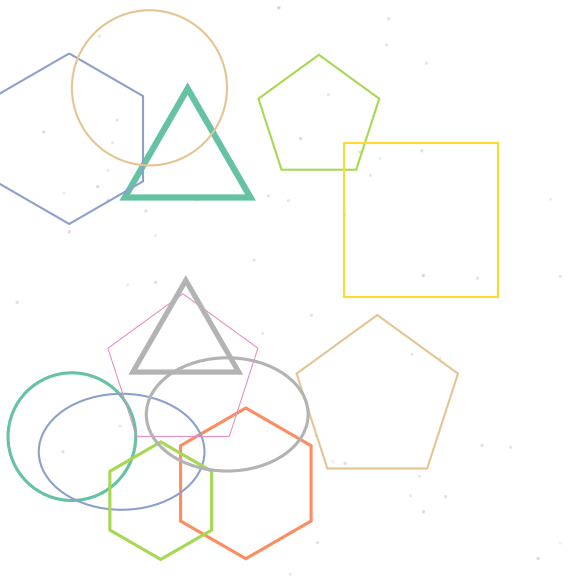[{"shape": "triangle", "thickness": 3, "radius": 0.63, "center": [0.325, 0.72]}, {"shape": "circle", "thickness": 1.5, "radius": 0.55, "center": [0.124, 0.243]}, {"shape": "hexagon", "thickness": 1.5, "radius": 0.65, "center": [0.426, 0.162]}, {"shape": "hexagon", "thickness": 1, "radius": 0.74, "center": [0.12, 0.759]}, {"shape": "oval", "thickness": 1, "radius": 0.72, "center": [0.211, 0.217]}, {"shape": "pentagon", "thickness": 0.5, "radius": 0.68, "center": [0.317, 0.354]}, {"shape": "hexagon", "thickness": 1.5, "radius": 0.51, "center": [0.278, 0.132]}, {"shape": "pentagon", "thickness": 1, "radius": 0.55, "center": [0.552, 0.794]}, {"shape": "square", "thickness": 1, "radius": 0.67, "center": [0.729, 0.618]}, {"shape": "circle", "thickness": 1, "radius": 0.67, "center": [0.259, 0.847]}, {"shape": "pentagon", "thickness": 1, "radius": 0.73, "center": [0.653, 0.307]}, {"shape": "triangle", "thickness": 2.5, "radius": 0.53, "center": [0.322, 0.408]}, {"shape": "oval", "thickness": 1.5, "radius": 0.7, "center": [0.393, 0.282]}]